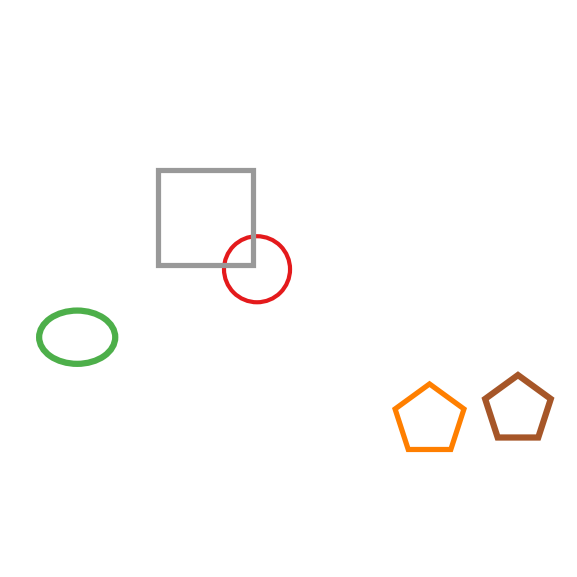[{"shape": "circle", "thickness": 2, "radius": 0.29, "center": [0.445, 0.533]}, {"shape": "oval", "thickness": 3, "radius": 0.33, "center": [0.134, 0.415]}, {"shape": "pentagon", "thickness": 2.5, "radius": 0.31, "center": [0.744, 0.272]}, {"shape": "pentagon", "thickness": 3, "radius": 0.3, "center": [0.897, 0.29]}, {"shape": "square", "thickness": 2.5, "radius": 0.41, "center": [0.356, 0.622]}]